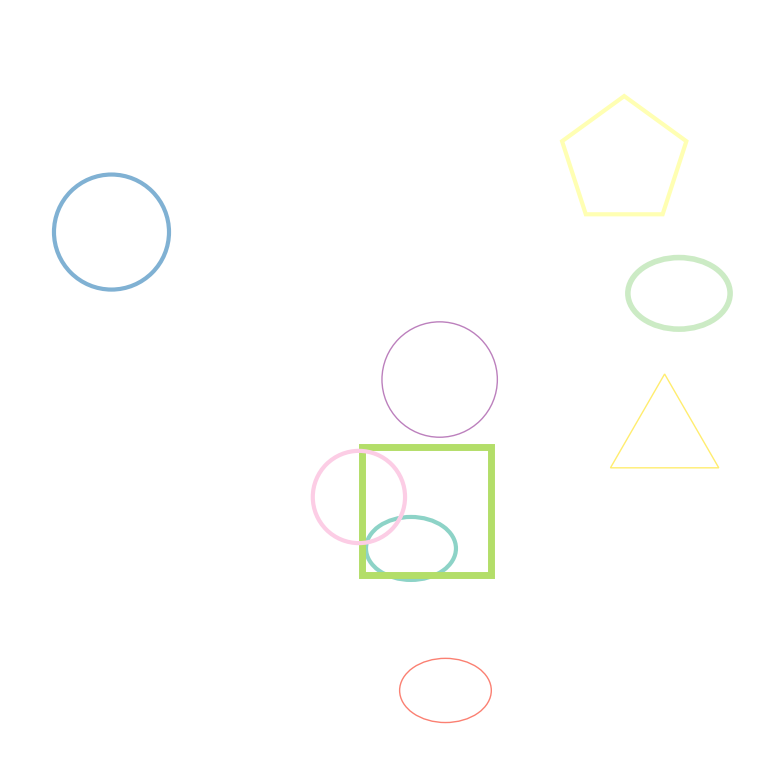[{"shape": "oval", "thickness": 1.5, "radius": 0.29, "center": [0.534, 0.288]}, {"shape": "pentagon", "thickness": 1.5, "radius": 0.42, "center": [0.811, 0.79]}, {"shape": "oval", "thickness": 0.5, "radius": 0.3, "center": [0.579, 0.103]}, {"shape": "circle", "thickness": 1.5, "radius": 0.37, "center": [0.145, 0.699]}, {"shape": "square", "thickness": 2.5, "radius": 0.42, "center": [0.554, 0.337]}, {"shape": "circle", "thickness": 1.5, "radius": 0.3, "center": [0.466, 0.355]}, {"shape": "circle", "thickness": 0.5, "radius": 0.37, "center": [0.571, 0.507]}, {"shape": "oval", "thickness": 2, "radius": 0.33, "center": [0.882, 0.619]}, {"shape": "triangle", "thickness": 0.5, "radius": 0.41, "center": [0.863, 0.433]}]